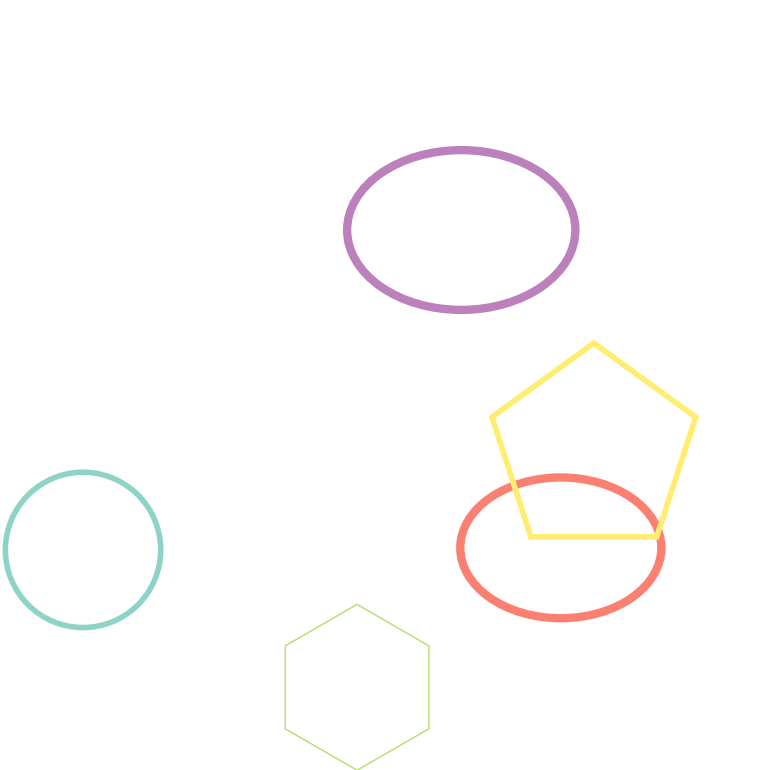[{"shape": "circle", "thickness": 2, "radius": 0.5, "center": [0.108, 0.286]}, {"shape": "oval", "thickness": 3, "radius": 0.65, "center": [0.728, 0.289]}, {"shape": "hexagon", "thickness": 0.5, "radius": 0.54, "center": [0.464, 0.107]}, {"shape": "oval", "thickness": 3, "radius": 0.74, "center": [0.599, 0.701]}, {"shape": "pentagon", "thickness": 2, "radius": 0.7, "center": [0.771, 0.415]}]